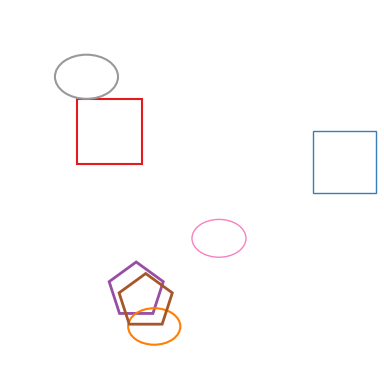[{"shape": "square", "thickness": 1.5, "radius": 0.42, "center": [0.284, 0.658]}, {"shape": "square", "thickness": 1, "radius": 0.41, "center": [0.894, 0.579]}, {"shape": "pentagon", "thickness": 2, "radius": 0.37, "center": [0.354, 0.246]}, {"shape": "oval", "thickness": 1.5, "radius": 0.34, "center": [0.401, 0.152]}, {"shape": "pentagon", "thickness": 2, "radius": 0.36, "center": [0.378, 0.217]}, {"shape": "oval", "thickness": 1, "radius": 0.35, "center": [0.569, 0.381]}, {"shape": "oval", "thickness": 1.5, "radius": 0.41, "center": [0.225, 0.801]}]